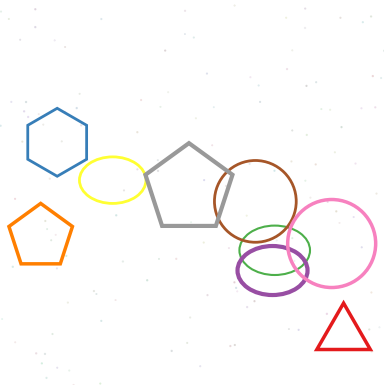[{"shape": "triangle", "thickness": 2.5, "radius": 0.4, "center": [0.892, 0.132]}, {"shape": "hexagon", "thickness": 2, "radius": 0.44, "center": [0.149, 0.63]}, {"shape": "oval", "thickness": 1.5, "radius": 0.46, "center": [0.714, 0.35]}, {"shape": "oval", "thickness": 3, "radius": 0.45, "center": [0.708, 0.297]}, {"shape": "pentagon", "thickness": 2.5, "radius": 0.43, "center": [0.106, 0.385]}, {"shape": "oval", "thickness": 2, "radius": 0.43, "center": [0.293, 0.532]}, {"shape": "circle", "thickness": 2, "radius": 0.53, "center": [0.663, 0.477]}, {"shape": "circle", "thickness": 2.5, "radius": 0.57, "center": [0.862, 0.367]}, {"shape": "pentagon", "thickness": 3, "radius": 0.59, "center": [0.491, 0.509]}]